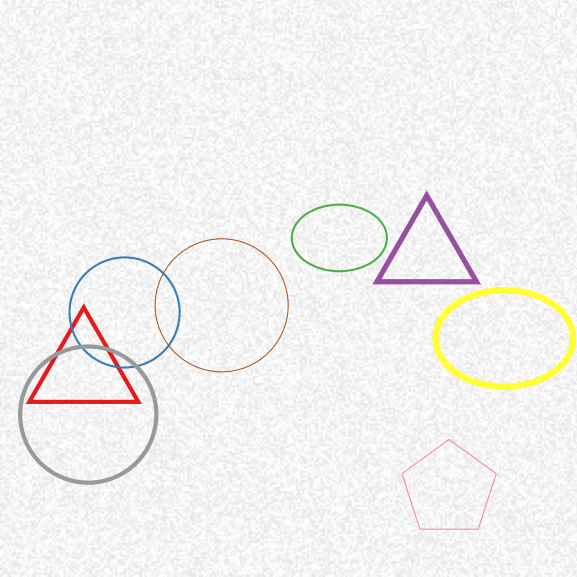[{"shape": "triangle", "thickness": 2, "radius": 0.55, "center": [0.145, 0.358]}, {"shape": "circle", "thickness": 1, "radius": 0.48, "center": [0.216, 0.458]}, {"shape": "oval", "thickness": 1, "radius": 0.41, "center": [0.588, 0.587]}, {"shape": "triangle", "thickness": 2.5, "radius": 0.5, "center": [0.739, 0.561]}, {"shape": "oval", "thickness": 3, "radius": 0.6, "center": [0.873, 0.413]}, {"shape": "circle", "thickness": 0.5, "radius": 0.58, "center": [0.384, 0.47]}, {"shape": "pentagon", "thickness": 0.5, "radius": 0.43, "center": [0.778, 0.152]}, {"shape": "circle", "thickness": 2, "radius": 0.59, "center": [0.153, 0.281]}]